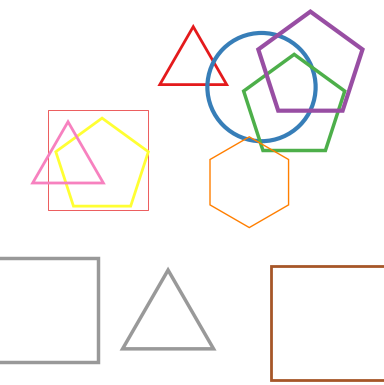[{"shape": "square", "thickness": 0.5, "radius": 0.65, "center": [0.254, 0.584]}, {"shape": "triangle", "thickness": 2, "radius": 0.5, "center": [0.502, 0.83]}, {"shape": "circle", "thickness": 3, "radius": 0.7, "center": [0.679, 0.774]}, {"shape": "pentagon", "thickness": 2.5, "radius": 0.69, "center": [0.764, 0.721]}, {"shape": "pentagon", "thickness": 3, "radius": 0.71, "center": [0.806, 0.828]}, {"shape": "hexagon", "thickness": 1, "radius": 0.59, "center": [0.647, 0.527]}, {"shape": "pentagon", "thickness": 2, "radius": 0.63, "center": [0.265, 0.567]}, {"shape": "square", "thickness": 2, "radius": 0.74, "center": [0.851, 0.162]}, {"shape": "triangle", "thickness": 2, "radius": 0.53, "center": [0.177, 0.578]}, {"shape": "triangle", "thickness": 2.5, "radius": 0.68, "center": [0.437, 0.162]}, {"shape": "square", "thickness": 2.5, "radius": 0.68, "center": [0.12, 0.194]}]